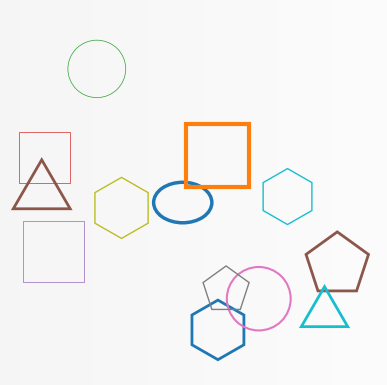[{"shape": "oval", "thickness": 2.5, "radius": 0.38, "center": [0.472, 0.474]}, {"shape": "hexagon", "thickness": 2, "radius": 0.39, "center": [0.562, 0.143]}, {"shape": "square", "thickness": 3, "radius": 0.41, "center": [0.562, 0.595]}, {"shape": "circle", "thickness": 0.5, "radius": 0.37, "center": [0.25, 0.821]}, {"shape": "square", "thickness": 0.5, "radius": 0.33, "center": [0.115, 0.591]}, {"shape": "square", "thickness": 0.5, "radius": 0.39, "center": [0.137, 0.347]}, {"shape": "triangle", "thickness": 2, "radius": 0.42, "center": [0.108, 0.5]}, {"shape": "pentagon", "thickness": 2, "radius": 0.42, "center": [0.87, 0.313]}, {"shape": "circle", "thickness": 1.5, "radius": 0.41, "center": [0.668, 0.224]}, {"shape": "pentagon", "thickness": 1, "radius": 0.31, "center": [0.583, 0.247]}, {"shape": "hexagon", "thickness": 1, "radius": 0.4, "center": [0.314, 0.46]}, {"shape": "hexagon", "thickness": 1, "radius": 0.36, "center": [0.742, 0.489]}, {"shape": "triangle", "thickness": 2, "radius": 0.35, "center": [0.838, 0.186]}]